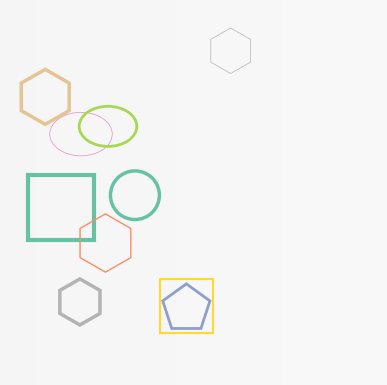[{"shape": "square", "thickness": 3, "radius": 0.42, "center": [0.157, 0.461]}, {"shape": "circle", "thickness": 2.5, "radius": 0.32, "center": [0.348, 0.493]}, {"shape": "hexagon", "thickness": 1, "radius": 0.38, "center": [0.272, 0.369]}, {"shape": "pentagon", "thickness": 2, "radius": 0.32, "center": [0.481, 0.199]}, {"shape": "oval", "thickness": 0.5, "radius": 0.4, "center": [0.209, 0.652]}, {"shape": "oval", "thickness": 2, "radius": 0.37, "center": [0.279, 0.672]}, {"shape": "square", "thickness": 1.5, "radius": 0.35, "center": [0.481, 0.205]}, {"shape": "hexagon", "thickness": 2.5, "radius": 0.36, "center": [0.117, 0.748]}, {"shape": "hexagon", "thickness": 0.5, "radius": 0.3, "center": [0.595, 0.868]}, {"shape": "hexagon", "thickness": 2.5, "radius": 0.3, "center": [0.206, 0.216]}]